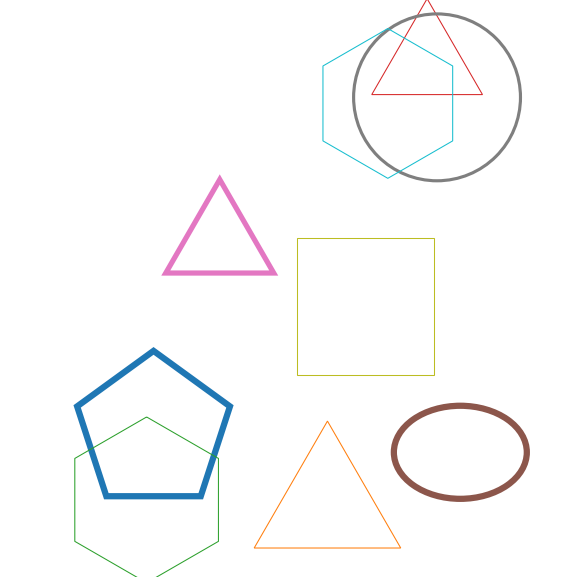[{"shape": "pentagon", "thickness": 3, "radius": 0.7, "center": [0.266, 0.252]}, {"shape": "triangle", "thickness": 0.5, "radius": 0.73, "center": [0.567, 0.123]}, {"shape": "hexagon", "thickness": 0.5, "radius": 0.72, "center": [0.254, 0.134]}, {"shape": "triangle", "thickness": 0.5, "radius": 0.55, "center": [0.74, 0.891]}, {"shape": "oval", "thickness": 3, "radius": 0.58, "center": [0.797, 0.216]}, {"shape": "triangle", "thickness": 2.5, "radius": 0.54, "center": [0.381, 0.58]}, {"shape": "circle", "thickness": 1.5, "radius": 0.72, "center": [0.757, 0.831]}, {"shape": "square", "thickness": 0.5, "radius": 0.59, "center": [0.633, 0.468]}, {"shape": "hexagon", "thickness": 0.5, "radius": 0.65, "center": [0.672, 0.82]}]